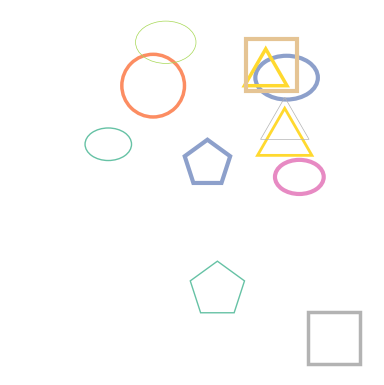[{"shape": "pentagon", "thickness": 1, "radius": 0.37, "center": [0.565, 0.248]}, {"shape": "oval", "thickness": 1, "radius": 0.3, "center": [0.281, 0.625]}, {"shape": "circle", "thickness": 2.5, "radius": 0.41, "center": [0.398, 0.778]}, {"shape": "pentagon", "thickness": 3, "radius": 0.31, "center": [0.539, 0.575]}, {"shape": "oval", "thickness": 3, "radius": 0.41, "center": [0.744, 0.798]}, {"shape": "oval", "thickness": 3, "radius": 0.32, "center": [0.778, 0.54]}, {"shape": "oval", "thickness": 0.5, "radius": 0.39, "center": [0.431, 0.89]}, {"shape": "triangle", "thickness": 2.5, "radius": 0.32, "center": [0.69, 0.809]}, {"shape": "triangle", "thickness": 2, "radius": 0.41, "center": [0.739, 0.637]}, {"shape": "square", "thickness": 3, "radius": 0.34, "center": [0.705, 0.832]}, {"shape": "triangle", "thickness": 0.5, "radius": 0.36, "center": [0.74, 0.674]}, {"shape": "square", "thickness": 2.5, "radius": 0.34, "center": [0.868, 0.122]}]